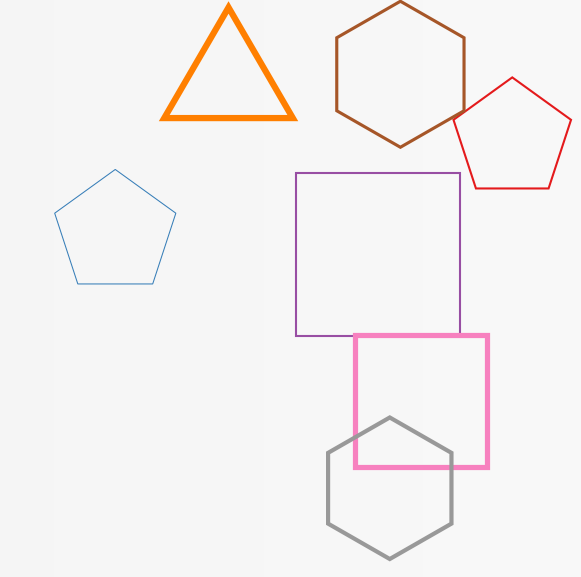[{"shape": "pentagon", "thickness": 1, "radius": 0.53, "center": [0.881, 0.759]}, {"shape": "pentagon", "thickness": 0.5, "radius": 0.55, "center": [0.198, 0.596]}, {"shape": "square", "thickness": 1, "radius": 0.71, "center": [0.651, 0.558]}, {"shape": "triangle", "thickness": 3, "radius": 0.64, "center": [0.393, 0.859]}, {"shape": "hexagon", "thickness": 1.5, "radius": 0.63, "center": [0.689, 0.871]}, {"shape": "square", "thickness": 2.5, "radius": 0.57, "center": [0.725, 0.305]}, {"shape": "hexagon", "thickness": 2, "radius": 0.61, "center": [0.671, 0.154]}]